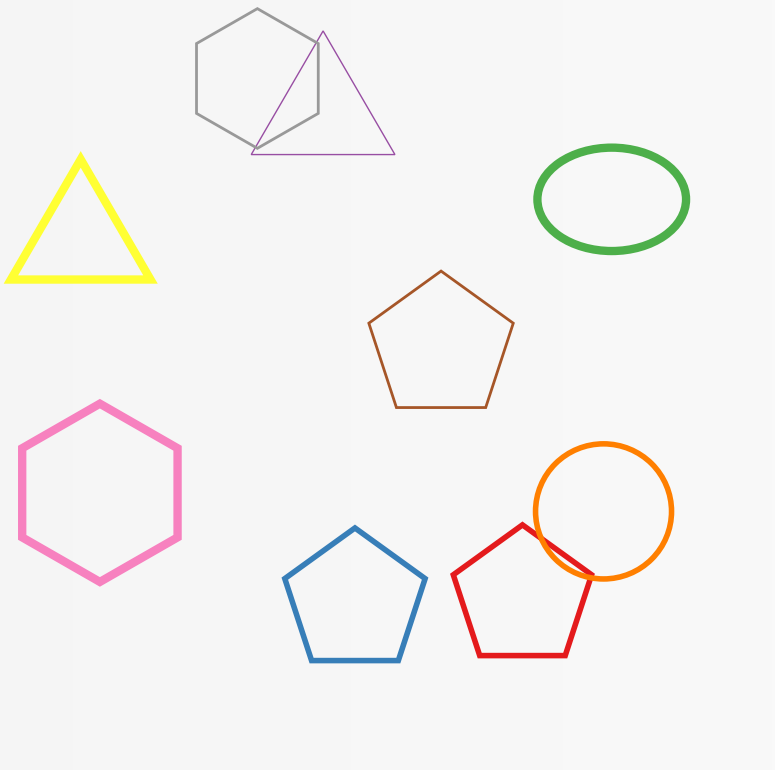[{"shape": "pentagon", "thickness": 2, "radius": 0.47, "center": [0.674, 0.224]}, {"shape": "pentagon", "thickness": 2, "radius": 0.48, "center": [0.458, 0.219]}, {"shape": "oval", "thickness": 3, "radius": 0.48, "center": [0.789, 0.741]}, {"shape": "triangle", "thickness": 0.5, "radius": 0.54, "center": [0.417, 0.853]}, {"shape": "circle", "thickness": 2, "radius": 0.44, "center": [0.779, 0.336]}, {"shape": "triangle", "thickness": 3, "radius": 0.52, "center": [0.104, 0.689]}, {"shape": "pentagon", "thickness": 1, "radius": 0.49, "center": [0.569, 0.55]}, {"shape": "hexagon", "thickness": 3, "radius": 0.58, "center": [0.129, 0.36]}, {"shape": "hexagon", "thickness": 1, "radius": 0.45, "center": [0.332, 0.898]}]